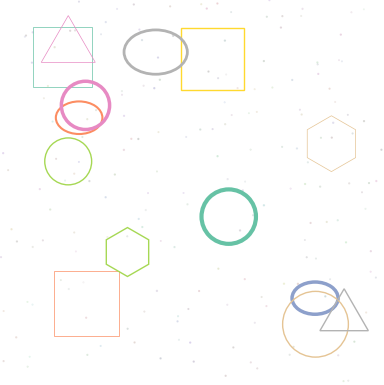[{"shape": "circle", "thickness": 3, "radius": 0.35, "center": [0.594, 0.437]}, {"shape": "square", "thickness": 0.5, "radius": 0.39, "center": [0.163, 0.852]}, {"shape": "square", "thickness": 0.5, "radius": 0.42, "center": [0.225, 0.212]}, {"shape": "oval", "thickness": 1.5, "radius": 0.3, "center": [0.205, 0.694]}, {"shape": "oval", "thickness": 2.5, "radius": 0.3, "center": [0.818, 0.226]}, {"shape": "circle", "thickness": 2.5, "radius": 0.31, "center": [0.222, 0.726]}, {"shape": "triangle", "thickness": 0.5, "radius": 0.41, "center": [0.177, 0.879]}, {"shape": "hexagon", "thickness": 1, "radius": 0.32, "center": [0.331, 0.345]}, {"shape": "circle", "thickness": 1, "radius": 0.3, "center": [0.177, 0.581]}, {"shape": "square", "thickness": 1, "radius": 0.41, "center": [0.552, 0.846]}, {"shape": "hexagon", "thickness": 0.5, "radius": 0.36, "center": [0.861, 0.627]}, {"shape": "circle", "thickness": 1, "radius": 0.43, "center": [0.82, 0.158]}, {"shape": "triangle", "thickness": 1, "radius": 0.36, "center": [0.894, 0.177]}, {"shape": "oval", "thickness": 2, "radius": 0.41, "center": [0.404, 0.865]}]